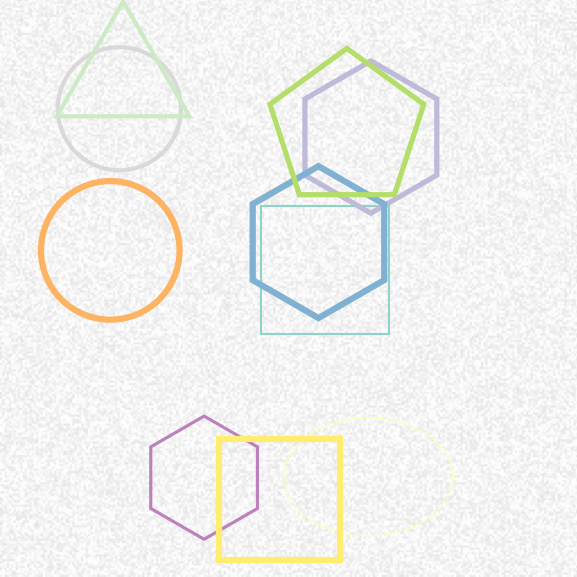[{"shape": "square", "thickness": 1, "radius": 0.55, "center": [0.562, 0.531]}, {"shape": "oval", "thickness": 0.5, "radius": 0.73, "center": [0.638, 0.173]}, {"shape": "hexagon", "thickness": 2.5, "radius": 0.66, "center": [0.642, 0.762]}, {"shape": "hexagon", "thickness": 3, "radius": 0.66, "center": [0.551, 0.58]}, {"shape": "circle", "thickness": 3, "radius": 0.6, "center": [0.191, 0.566]}, {"shape": "pentagon", "thickness": 2.5, "radius": 0.7, "center": [0.601, 0.775]}, {"shape": "circle", "thickness": 2, "radius": 0.53, "center": [0.207, 0.811]}, {"shape": "hexagon", "thickness": 1.5, "radius": 0.53, "center": [0.353, 0.172]}, {"shape": "triangle", "thickness": 2, "radius": 0.66, "center": [0.213, 0.864]}, {"shape": "square", "thickness": 3, "radius": 0.52, "center": [0.484, 0.134]}]